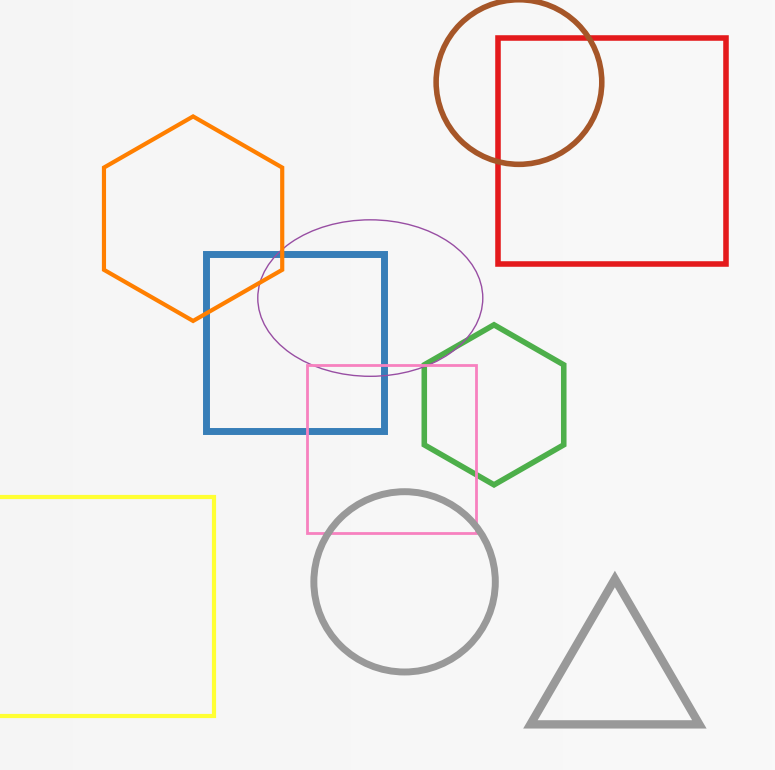[{"shape": "square", "thickness": 2, "radius": 0.73, "center": [0.79, 0.803]}, {"shape": "square", "thickness": 2.5, "radius": 0.58, "center": [0.381, 0.556]}, {"shape": "hexagon", "thickness": 2, "radius": 0.52, "center": [0.637, 0.474]}, {"shape": "oval", "thickness": 0.5, "radius": 0.73, "center": [0.478, 0.613]}, {"shape": "hexagon", "thickness": 1.5, "radius": 0.66, "center": [0.249, 0.716]}, {"shape": "square", "thickness": 1.5, "radius": 0.71, "center": [0.134, 0.213]}, {"shape": "circle", "thickness": 2, "radius": 0.53, "center": [0.67, 0.893]}, {"shape": "square", "thickness": 1, "radius": 0.54, "center": [0.505, 0.417]}, {"shape": "triangle", "thickness": 3, "radius": 0.63, "center": [0.793, 0.122]}, {"shape": "circle", "thickness": 2.5, "radius": 0.59, "center": [0.522, 0.244]}]